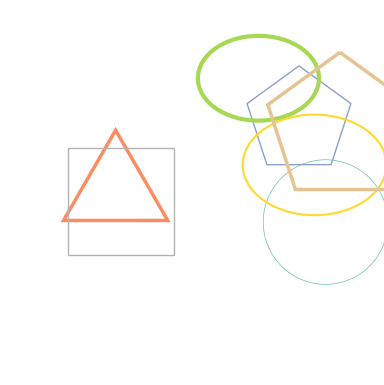[{"shape": "circle", "thickness": 0.5, "radius": 0.81, "center": [0.846, 0.423]}, {"shape": "triangle", "thickness": 2.5, "radius": 0.78, "center": [0.3, 0.506]}, {"shape": "pentagon", "thickness": 1, "radius": 0.71, "center": [0.777, 0.687]}, {"shape": "oval", "thickness": 3, "radius": 0.79, "center": [0.671, 0.797]}, {"shape": "oval", "thickness": 1.5, "radius": 0.93, "center": [0.817, 0.572]}, {"shape": "pentagon", "thickness": 2.5, "radius": 0.98, "center": [0.883, 0.667]}, {"shape": "square", "thickness": 1, "radius": 0.69, "center": [0.314, 0.476]}]